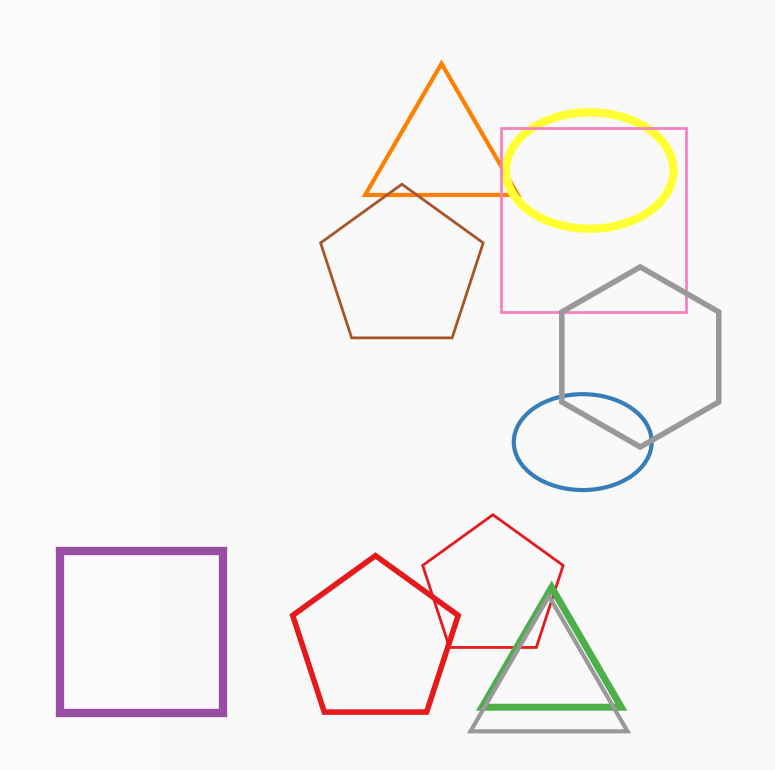[{"shape": "pentagon", "thickness": 2, "radius": 0.56, "center": [0.484, 0.166]}, {"shape": "pentagon", "thickness": 1, "radius": 0.48, "center": [0.636, 0.236]}, {"shape": "oval", "thickness": 1.5, "radius": 0.44, "center": [0.752, 0.426]}, {"shape": "triangle", "thickness": 2.5, "radius": 0.52, "center": [0.712, 0.133]}, {"shape": "square", "thickness": 3, "radius": 0.52, "center": [0.183, 0.179]}, {"shape": "triangle", "thickness": 1.5, "radius": 0.57, "center": [0.57, 0.804]}, {"shape": "oval", "thickness": 3, "radius": 0.54, "center": [0.761, 0.779]}, {"shape": "pentagon", "thickness": 1, "radius": 0.55, "center": [0.519, 0.65]}, {"shape": "square", "thickness": 1, "radius": 0.6, "center": [0.766, 0.714]}, {"shape": "hexagon", "thickness": 2, "radius": 0.58, "center": [0.826, 0.536]}, {"shape": "triangle", "thickness": 1.5, "radius": 0.58, "center": [0.708, 0.109]}]